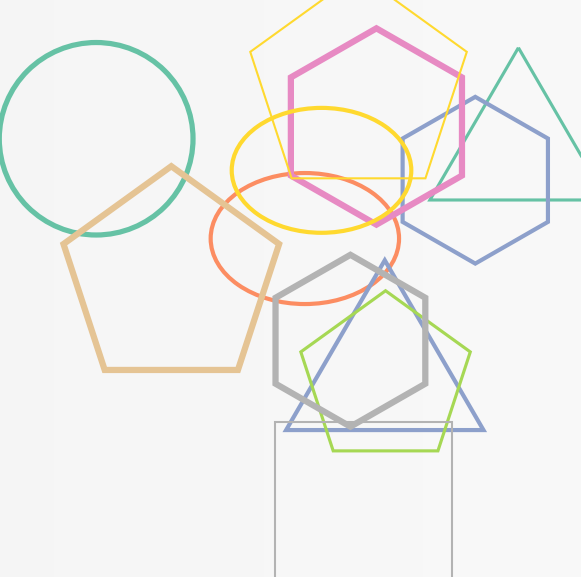[{"shape": "triangle", "thickness": 1.5, "radius": 0.88, "center": [0.892, 0.741]}, {"shape": "circle", "thickness": 2.5, "radius": 0.83, "center": [0.165, 0.759]}, {"shape": "oval", "thickness": 2, "radius": 0.81, "center": [0.524, 0.586]}, {"shape": "hexagon", "thickness": 2, "radius": 0.72, "center": [0.818, 0.687]}, {"shape": "triangle", "thickness": 2, "radius": 0.98, "center": [0.662, 0.352]}, {"shape": "hexagon", "thickness": 3, "radius": 0.85, "center": [0.648, 0.78]}, {"shape": "pentagon", "thickness": 1.5, "radius": 0.77, "center": [0.663, 0.342]}, {"shape": "oval", "thickness": 2, "radius": 0.77, "center": [0.553, 0.704]}, {"shape": "pentagon", "thickness": 1, "radius": 0.98, "center": [0.617, 0.849]}, {"shape": "pentagon", "thickness": 3, "radius": 0.98, "center": [0.295, 0.516]}, {"shape": "hexagon", "thickness": 3, "radius": 0.74, "center": [0.603, 0.409]}, {"shape": "square", "thickness": 1, "radius": 0.76, "center": [0.625, 0.116]}]